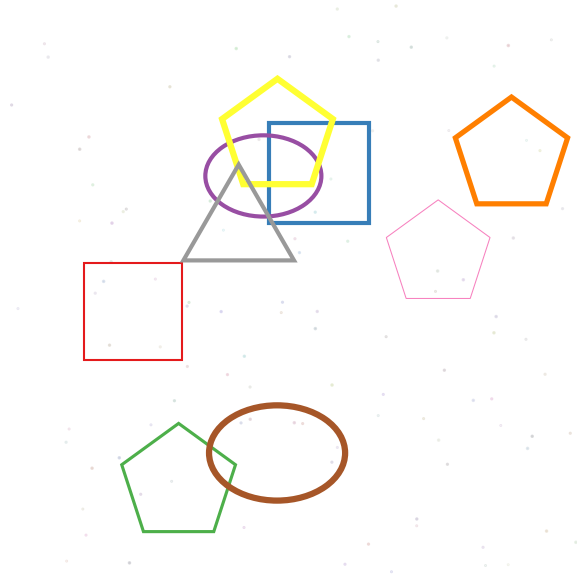[{"shape": "square", "thickness": 1, "radius": 0.42, "center": [0.23, 0.459]}, {"shape": "square", "thickness": 2, "radius": 0.43, "center": [0.552, 0.7]}, {"shape": "pentagon", "thickness": 1.5, "radius": 0.52, "center": [0.309, 0.162]}, {"shape": "oval", "thickness": 2, "radius": 0.5, "center": [0.456, 0.694]}, {"shape": "pentagon", "thickness": 2.5, "radius": 0.51, "center": [0.886, 0.729]}, {"shape": "pentagon", "thickness": 3, "radius": 0.5, "center": [0.48, 0.762]}, {"shape": "oval", "thickness": 3, "radius": 0.59, "center": [0.48, 0.215]}, {"shape": "pentagon", "thickness": 0.5, "radius": 0.47, "center": [0.759, 0.559]}, {"shape": "triangle", "thickness": 2, "radius": 0.55, "center": [0.413, 0.604]}]